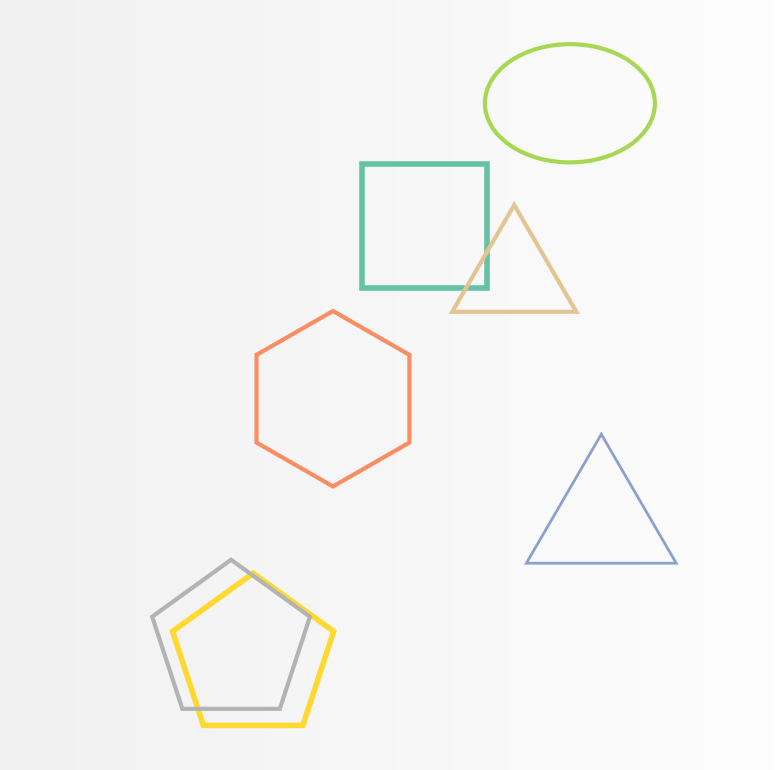[{"shape": "square", "thickness": 2, "radius": 0.4, "center": [0.548, 0.706]}, {"shape": "hexagon", "thickness": 1.5, "radius": 0.57, "center": [0.43, 0.482]}, {"shape": "triangle", "thickness": 1, "radius": 0.56, "center": [0.776, 0.324]}, {"shape": "oval", "thickness": 1.5, "radius": 0.55, "center": [0.735, 0.866]}, {"shape": "pentagon", "thickness": 2, "radius": 0.55, "center": [0.327, 0.146]}, {"shape": "triangle", "thickness": 1.5, "radius": 0.46, "center": [0.664, 0.641]}, {"shape": "pentagon", "thickness": 1.5, "radius": 0.54, "center": [0.298, 0.166]}]